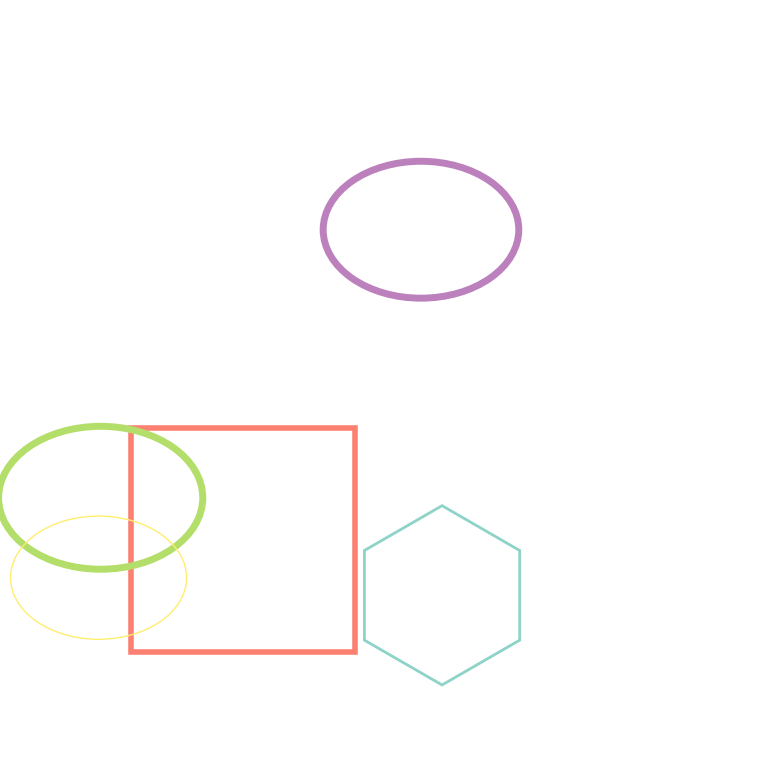[{"shape": "hexagon", "thickness": 1, "radius": 0.58, "center": [0.574, 0.227]}, {"shape": "square", "thickness": 2, "radius": 0.73, "center": [0.316, 0.299]}, {"shape": "oval", "thickness": 2.5, "radius": 0.66, "center": [0.131, 0.354]}, {"shape": "oval", "thickness": 2.5, "radius": 0.64, "center": [0.547, 0.702]}, {"shape": "oval", "thickness": 0.5, "radius": 0.57, "center": [0.128, 0.25]}]